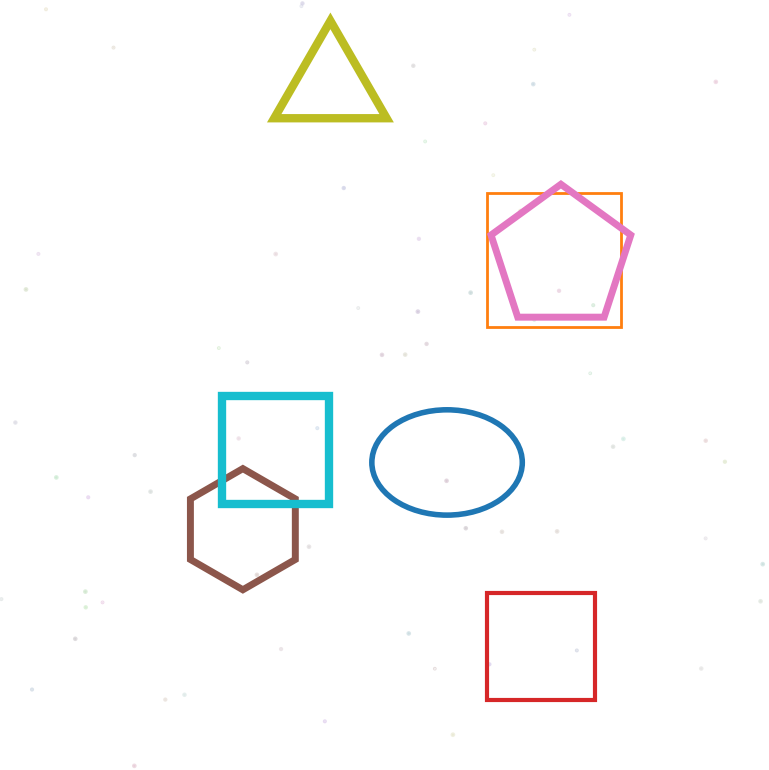[{"shape": "oval", "thickness": 2, "radius": 0.49, "center": [0.581, 0.399]}, {"shape": "square", "thickness": 1, "radius": 0.43, "center": [0.719, 0.662]}, {"shape": "square", "thickness": 1.5, "radius": 0.35, "center": [0.703, 0.16]}, {"shape": "hexagon", "thickness": 2.5, "radius": 0.39, "center": [0.315, 0.313]}, {"shape": "pentagon", "thickness": 2.5, "radius": 0.48, "center": [0.728, 0.665]}, {"shape": "triangle", "thickness": 3, "radius": 0.42, "center": [0.429, 0.889]}, {"shape": "square", "thickness": 3, "radius": 0.35, "center": [0.358, 0.416]}]